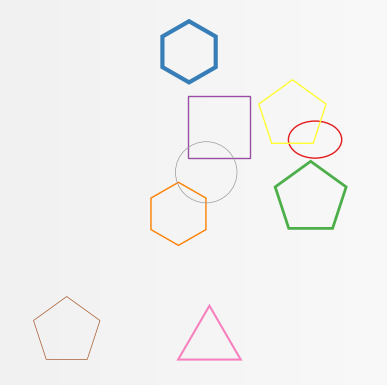[{"shape": "oval", "thickness": 1, "radius": 0.34, "center": [0.813, 0.637]}, {"shape": "hexagon", "thickness": 3, "radius": 0.4, "center": [0.488, 0.865]}, {"shape": "pentagon", "thickness": 2, "radius": 0.48, "center": [0.802, 0.485]}, {"shape": "square", "thickness": 1, "radius": 0.4, "center": [0.565, 0.67]}, {"shape": "hexagon", "thickness": 1, "radius": 0.41, "center": [0.461, 0.445]}, {"shape": "pentagon", "thickness": 1, "radius": 0.46, "center": [0.755, 0.702]}, {"shape": "pentagon", "thickness": 0.5, "radius": 0.45, "center": [0.172, 0.14]}, {"shape": "triangle", "thickness": 1.5, "radius": 0.47, "center": [0.54, 0.113]}, {"shape": "circle", "thickness": 0.5, "radius": 0.4, "center": [0.532, 0.553]}]